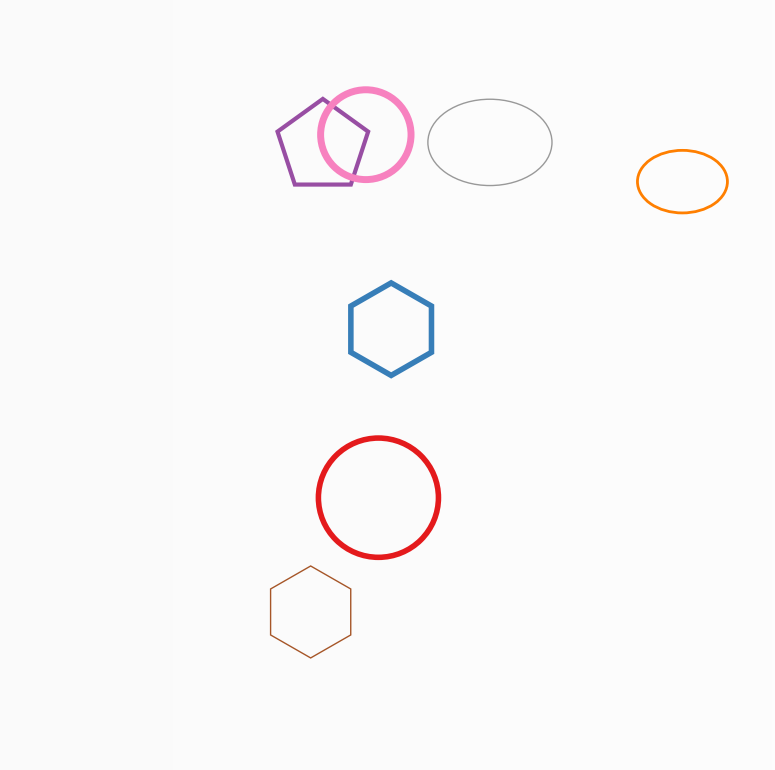[{"shape": "circle", "thickness": 2, "radius": 0.39, "center": [0.488, 0.354]}, {"shape": "hexagon", "thickness": 2, "radius": 0.3, "center": [0.505, 0.572]}, {"shape": "pentagon", "thickness": 1.5, "radius": 0.31, "center": [0.417, 0.81]}, {"shape": "oval", "thickness": 1, "radius": 0.29, "center": [0.881, 0.764]}, {"shape": "hexagon", "thickness": 0.5, "radius": 0.3, "center": [0.401, 0.205]}, {"shape": "circle", "thickness": 2.5, "radius": 0.29, "center": [0.472, 0.825]}, {"shape": "oval", "thickness": 0.5, "radius": 0.4, "center": [0.632, 0.815]}]